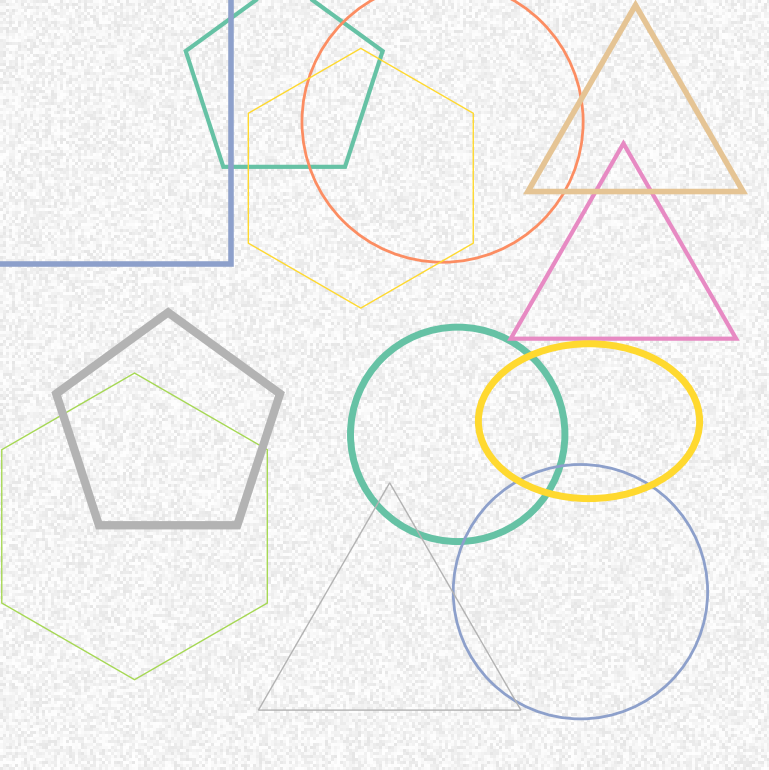[{"shape": "circle", "thickness": 2.5, "radius": 0.7, "center": [0.594, 0.436]}, {"shape": "pentagon", "thickness": 1.5, "radius": 0.67, "center": [0.369, 0.892]}, {"shape": "circle", "thickness": 1, "radius": 0.91, "center": [0.575, 0.842]}, {"shape": "square", "thickness": 2, "radius": 0.87, "center": [0.127, 0.83]}, {"shape": "circle", "thickness": 1, "radius": 0.83, "center": [0.754, 0.232]}, {"shape": "triangle", "thickness": 1.5, "radius": 0.85, "center": [0.81, 0.645]}, {"shape": "hexagon", "thickness": 0.5, "radius": 1.0, "center": [0.175, 0.316]}, {"shape": "hexagon", "thickness": 0.5, "radius": 0.84, "center": [0.469, 0.769]}, {"shape": "oval", "thickness": 2.5, "radius": 0.72, "center": [0.765, 0.453]}, {"shape": "triangle", "thickness": 2, "radius": 0.81, "center": [0.825, 0.832]}, {"shape": "pentagon", "thickness": 3, "radius": 0.76, "center": [0.218, 0.441]}, {"shape": "triangle", "thickness": 0.5, "radius": 0.98, "center": [0.506, 0.176]}]